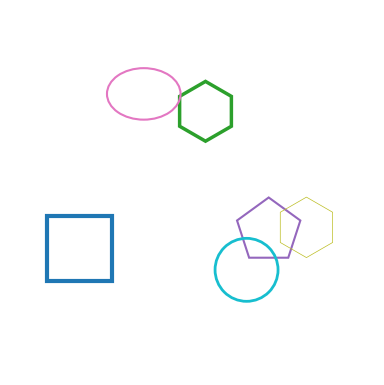[{"shape": "square", "thickness": 3, "radius": 0.42, "center": [0.207, 0.355]}, {"shape": "hexagon", "thickness": 2.5, "radius": 0.39, "center": [0.534, 0.711]}, {"shape": "pentagon", "thickness": 1.5, "radius": 0.43, "center": [0.698, 0.401]}, {"shape": "oval", "thickness": 1.5, "radius": 0.48, "center": [0.373, 0.756]}, {"shape": "hexagon", "thickness": 0.5, "radius": 0.39, "center": [0.796, 0.409]}, {"shape": "circle", "thickness": 2, "radius": 0.41, "center": [0.64, 0.299]}]